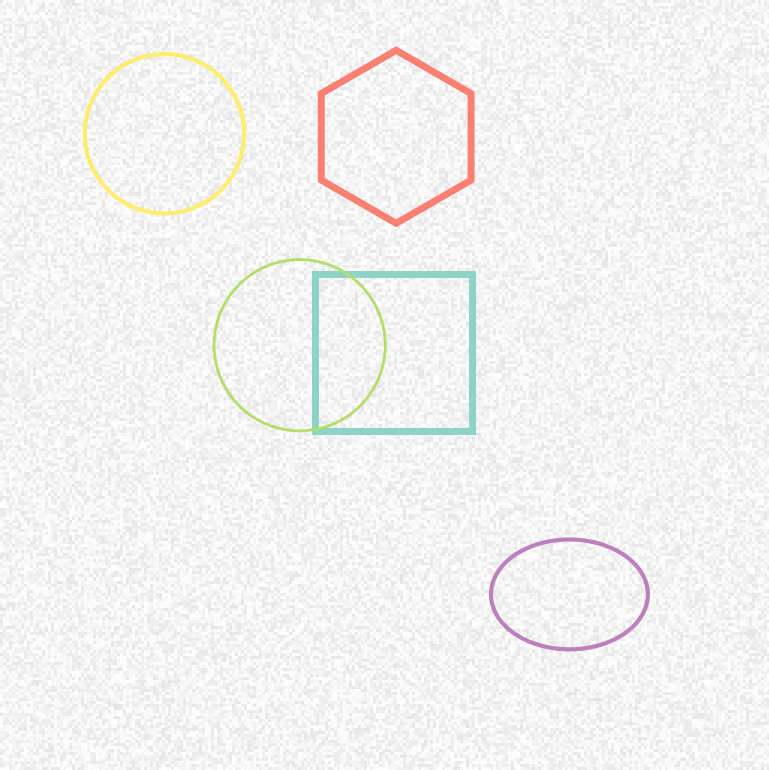[{"shape": "square", "thickness": 2.5, "radius": 0.51, "center": [0.511, 0.542]}, {"shape": "hexagon", "thickness": 2.5, "radius": 0.56, "center": [0.515, 0.822]}, {"shape": "circle", "thickness": 1, "radius": 0.56, "center": [0.389, 0.552]}, {"shape": "oval", "thickness": 1.5, "radius": 0.51, "center": [0.74, 0.228]}, {"shape": "circle", "thickness": 1.5, "radius": 0.52, "center": [0.214, 0.826]}]